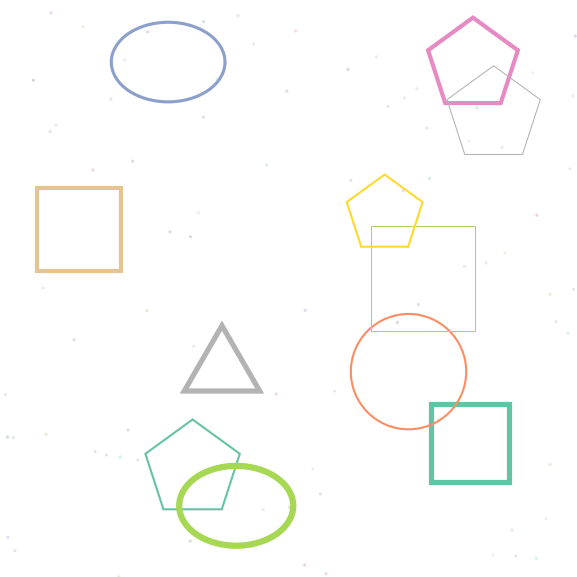[{"shape": "square", "thickness": 2.5, "radius": 0.34, "center": [0.814, 0.233]}, {"shape": "pentagon", "thickness": 1, "radius": 0.43, "center": [0.333, 0.187]}, {"shape": "circle", "thickness": 1, "radius": 0.5, "center": [0.707, 0.356]}, {"shape": "oval", "thickness": 1.5, "radius": 0.49, "center": [0.291, 0.892]}, {"shape": "pentagon", "thickness": 2, "radius": 0.41, "center": [0.819, 0.887]}, {"shape": "oval", "thickness": 3, "radius": 0.49, "center": [0.409, 0.123]}, {"shape": "square", "thickness": 0.5, "radius": 0.45, "center": [0.732, 0.517]}, {"shape": "pentagon", "thickness": 1, "radius": 0.35, "center": [0.666, 0.628]}, {"shape": "square", "thickness": 2, "radius": 0.36, "center": [0.137, 0.602]}, {"shape": "pentagon", "thickness": 0.5, "radius": 0.42, "center": [0.855, 0.8]}, {"shape": "triangle", "thickness": 2.5, "radius": 0.38, "center": [0.384, 0.36]}]